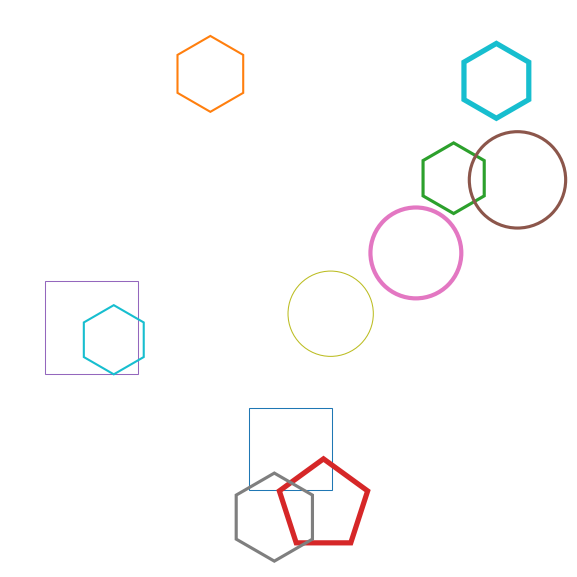[{"shape": "square", "thickness": 0.5, "radius": 0.36, "center": [0.503, 0.221]}, {"shape": "hexagon", "thickness": 1, "radius": 0.33, "center": [0.364, 0.871]}, {"shape": "hexagon", "thickness": 1.5, "radius": 0.31, "center": [0.786, 0.691]}, {"shape": "pentagon", "thickness": 2.5, "radius": 0.4, "center": [0.56, 0.124]}, {"shape": "square", "thickness": 0.5, "radius": 0.4, "center": [0.158, 0.432]}, {"shape": "circle", "thickness": 1.5, "radius": 0.42, "center": [0.896, 0.688]}, {"shape": "circle", "thickness": 2, "radius": 0.39, "center": [0.72, 0.561]}, {"shape": "hexagon", "thickness": 1.5, "radius": 0.38, "center": [0.475, 0.104]}, {"shape": "circle", "thickness": 0.5, "radius": 0.37, "center": [0.573, 0.456]}, {"shape": "hexagon", "thickness": 1, "radius": 0.3, "center": [0.197, 0.411]}, {"shape": "hexagon", "thickness": 2.5, "radius": 0.32, "center": [0.86, 0.859]}]